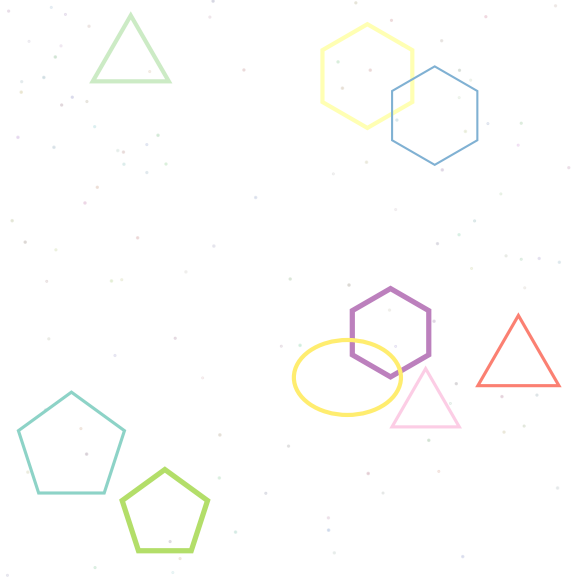[{"shape": "pentagon", "thickness": 1.5, "radius": 0.48, "center": [0.124, 0.224]}, {"shape": "hexagon", "thickness": 2, "radius": 0.45, "center": [0.636, 0.867]}, {"shape": "triangle", "thickness": 1.5, "radius": 0.41, "center": [0.898, 0.372]}, {"shape": "hexagon", "thickness": 1, "radius": 0.43, "center": [0.753, 0.799]}, {"shape": "pentagon", "thickness": 2.5, "radius": 0.39, "center": [0.285, 0.108]}, {"shape": "triangle", "thickness": 1.5, "radius": 0.34, "center": [0.737, 0.294]}, {"shape": "hexagon", "thickness": 2.5, "radius": 0.38, "center": [0.676, 0.423]}, {"shape": "triangle", "thickness": 2, "radius": 0.38, "center": [0.226, 0.896]}, {"shape": "oval", "thickness": 2, "radius": 0.46, "center": [0.602, 0.345]}]